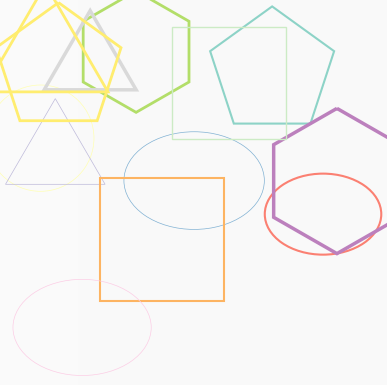[{"shape": "pentagon", "thickness": 1.5, "radius": 0.84, "center": [0.702, 0.815]}, {"shape": "circle", "thickness": 0.5, "radius": 0.69, "center": [0.104, 0.641]}, {"shape": "triangle", "thickness": 0.5, "radius": 0.74, "center": [0.143, 0.595]}, {"shape": "oval", "thickness": 1.5, "radius": 0.75, "center": [0.834, 0.444]}, {"shape": "oval", "thickness": 0.5, "radius": 0.91, "center": [0.501, 0.531]}, {"shape": "square", "thickness": 1.5, "radius": 0.8, "center": [0.417, 0.379]}, {"shape": "hexagon", "thickness": 2, "radius": 0.79, "center": [0.351, 0.866]}, {"shape": "oval", "thickness": 0.5, "radius": 0.89, "center": [0.212, 0.15]}, {"shape": "triangle", "thickness": 2.5, "radius": 0.69, "center": [0.233, 0.835]}, {"shape": "hexagon", "thickness": 2.5, "radius": 0.94, "center": [0.87, 0.53]}, {"shape": "square", "thickness": 1, "radius": 0.73, "center": [0.591, 0.785]}, {"shape": "triangle", "thickness": 2, "radius": 0.93, "center": [0.117, 0.854]}, {"shape": "pentagon", "thickness": 2, "radius": 0.85, "center": [0.151, 0.824]}]